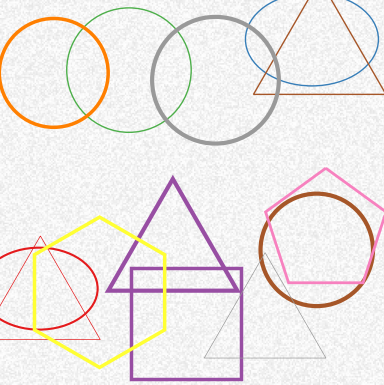[{"shape": "triangle", "thickness": 0.5, "radius": 0.9, "center": [0.105, 0.208]}, {"shape": "oval", "thickness": 1.5, "radius": 0.76, "center": [0.102, 0.25]}, {"shape": "oval", "thickness": 1, "radius": 0.86, "center": [0.81, 0.898]}, {"shape": "circle", "thickness": 1, "radius": 0.81, "center": [0.335, 0.818]}, {"shape": "square", "thickness": 2.5, "radius": 0.72, "center": [0.483, 0.16]}, {"shape": "triangle", "thickness": 3, "radius": 0.97, "center": [0.449, 0.342]}, {"shape": "circle", "thickness": 2.5, "radius": 0.71, "center": [0.14, 0.811]}, {"shape": "hexagon", "thickness": 2.5, "radius": 0.98, "center": [0.259, 0.241]}, {"shape": "circle", "thickness": 3, "radius": 0.73, "center": [0.823, 0.351]}, {"shape": "triangle", "thickness": 1, "radius": 0.99, "center": [0.83, 0.854]}, {"shape": "pentagon", "thickness": 2, "radius": 0.82, "center": [0.846, 0.399]}, {"shape": "circle", "thickness": 3, "radius": 0.82, "center": [0.56, 0.792]}, {"shape": "triangle", "thickness": 0.5, "radius": 0.91, "center": [0.689, 0.161]}]